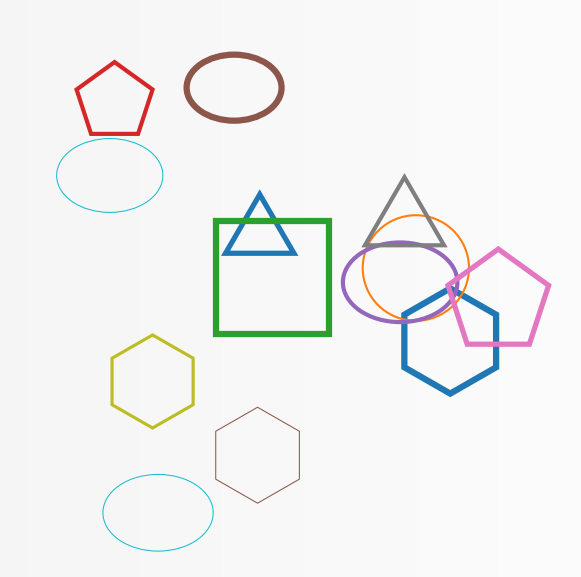[{"shape": "triangle", "thickness": 2.5, "radius": 0.34, "center": [0.447, 0.595]}, {"shape": "hexagon", "thickness": 3, "radius": 0.46, "center": [0.775, 0.409]}, {"shape": "circle", "thickness": 1, "radius": 0.46, "center": [0.715, 0.535]}, {"shape": "square", "thickness": 3, "radius": 0.49, "center": [0.468, 0.518]}, {"shape": "pentagon", "thickness": 2, "radius": 0.34, "center": [0.197, 0.823]}, {"shape": "oval", "thickness": 2, "radius": 0.49, "center": [0.688, 0.51]}, {"shape": "hexagon", "thickness": 0.5, "radius": 0.42, "center": [0.443, 0.211]}, {"shape": "oval", "thickness": 3, "radius": 0.41, "center": [0.403, 0.847]}, {"shape": "pentagon", "thickness": 2.5, "radius": 0.46, "center": [0.857, 0.477]}, {"shape": "triangle", "thickness": 2, "radius": 0.39, "center": [0.696, 0.614]}, {"shape": "hexagon", "thickness": 1.5, "radius": 0.4, "center": [0.262, 0.339]}, {"shape": "oval", "thickness": 0.5, "radius": 0.46, "center": [0.189, 0.695]}, {"shape": "oval", "thickness": 0.5, "radius": 0.47, "center": [0.272, 0.111]}]